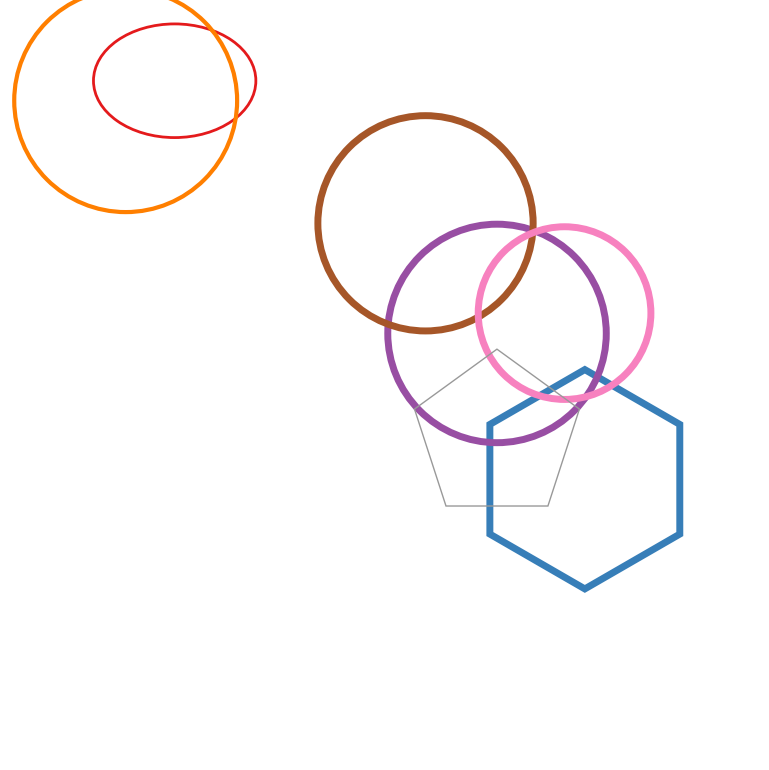[{"shape": "oval", "thickness": 1, "radius": 0.53, "center": [0.227, 0.895]}, {"shape": "hexagon", "thickness": 2.5, "radius": 0.71, "center": [0.76, 0.378]}, {"shape": "circle", "thickness": 2.5, "radius": 0.71, "center": [0.645, 0.567]}, {"shape": "circle", "thickness": 1.5, "radius": 0.72, "center": [0.163, 0.869]}, {"shape": "circle", "thickness": 2.5, "radius": 0.7, "center": [0.553, 0.71]}, {"shape": "circle", "thickness": 2.5, "radius": 0.56, "center": [0.733, 0.593]}, {"shape": "pentagon", "thickness": 0.5, "radius": 0.56, "center": [0.645, 0.434]}]